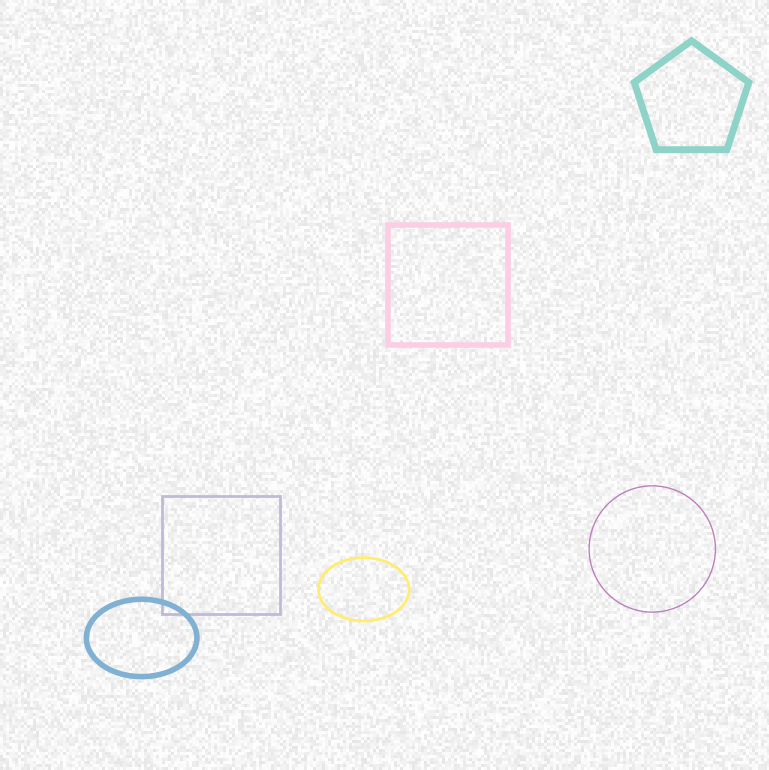[{"shape": "pentagon", "thickness": 2.5, "radius": 0.39, "center": [0.898, 0.869]}, {"shape": "square", "thickness": 1, "radius": 0.38, "center": [0.287, 0.279]}, {"shape": "oval", "thickness": 2, "radius": 0.36, "center": [0.184, 0.171]}, {"shape": "square", "thickness": 2, "radius": 0.39, "center": [0.581, 0.63]}, {"shape": "circle", "thickness": 0.5, "radius": 0.41, "center": [0.847, 0.287]}, {"shape": "oval", "thickness": 1, "radius": 0.29, "center": [0.473, 0.235]}]